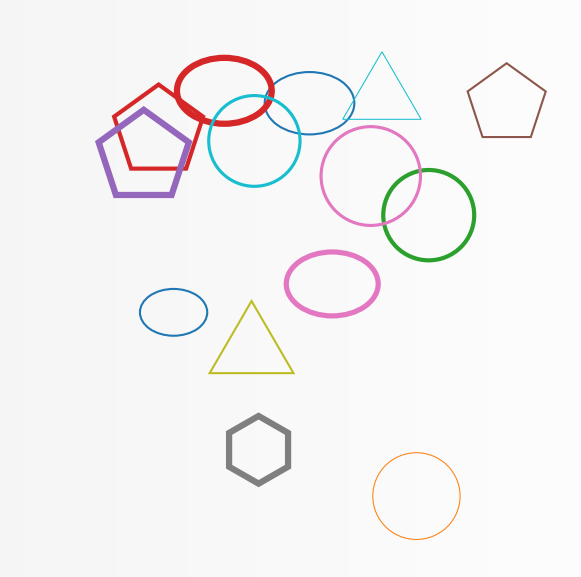[{"shape": "oval", "thickness": 1, "radius": 0.29, "center": [0.299, 0.458]}, {"shape": "oval", "thickness": 1, "radius": 0.39, "center": [0.532, 0.82]}, {"shape": "circle", "thickness": 0.5, "radius": 0.38, "center": [0.716, 0.14]}, {"shape": "circle", "thickness": 2, "radius": 0.39, "center": [0.738, 0.627]}, {"shape": "pentagon", "thickness": 2, "radius": 0.4, "center": [0.273, 0.772]}, {"shape": "oval", "thickness": 3, "radius": 0.41, "center": [0.386, 0.842]}, {"shape": "pentagon", "thickness": 3, "radius": 0.41, "center": [0.247, 0.727]}, {"shape": "pentagon", "thickness": 1, "radius": 0.35, "center": [0.872, 0.819]}, {"shape": "oval", "thickness": 2.5, "radius": 0.4, "center": [0.572, 0.507]}, {"shape": "circle", "thickness": 1.5, "radius": 0.43, "center": [0.638, 0.694]}, {"shape": "hexagon", "thickness": 3, "radius": 0.29, "center": [0.445, 0.22]}, {"shape": "triangle", "thickness": 1, "radius": 0.42, "center": [0.433, 0.395]}, {"shape": "triangle", "thickness": 0.5, "radius": 0.39, "center": [0.657, 0.832]}, {"shape": "circle", "thickness": 1.5, "radius": 0.39, "center": [0.438, 0.755]}]